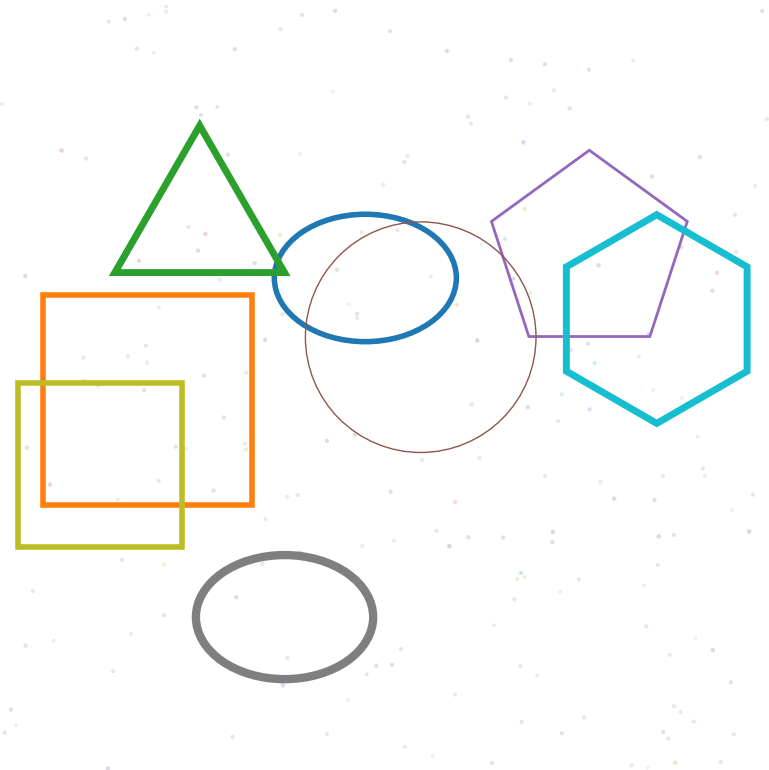[{"shape": "oval", "thickness": 2, "radius": 0.59, "center": [0.474, 0.639]}, {"shape": "square", "thickness": 2, "radius": 0.68, "center": [0.191, 0.481]}, {"shape": "triangle", "thickness": 2.5, "radius": 0.64, "center": [0.259, 0.71]}, {"shape": "pentagon", "thickness": 1, "radius": 0.67, "center": [0.765, 0.671]}, {"shape": "circle", "thickness": 0.5, "radius": 0.75, "center": [0.546, 0.562]}, {"shape": "oval", "thickness": 3, "radius": 0.58, "center": [0.37, 0.199]}, {"shape": "square", "thickness": 2, "radius": 0.53, "center": [0.13, 0.396]}, {"shape": "hexagon", "thickness": 2.5, "radius": 0.68, "center": [0.853, 0.586]}]